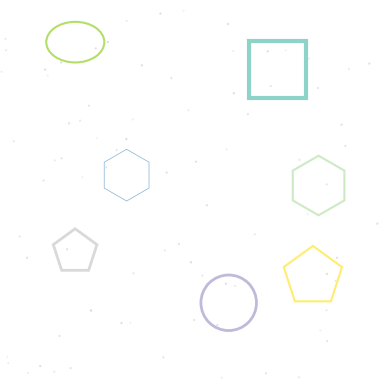[{"shape": "square", "thickness": 3, "radius": 0.37, "center": [0.721, 0.819]}, {"shape": "circle", "thickness": 2, "radius": 0.36, "center": [0.594, 0.214]}, {"shape": "hexagon", "thickness": 0.5, "radius": 0.34, "center": [0.329, 0.545]}, {"shape": "oval", "thickness": 1.5, "radius": 0.38, "center": [0.196, 0.891]}, {"shape": "pentagon", "thickness": 2, "radius": 0.3, "center": [0.195, 0.346]}, {"shape": "hexagon", "thickness": 1.5, "radius": 0.39, "center": [0.827, 0.518]}, {"shape": "pentagon", "thickness": 1.5, "radius": 0.4, "center": [0.813, 0.282]}]